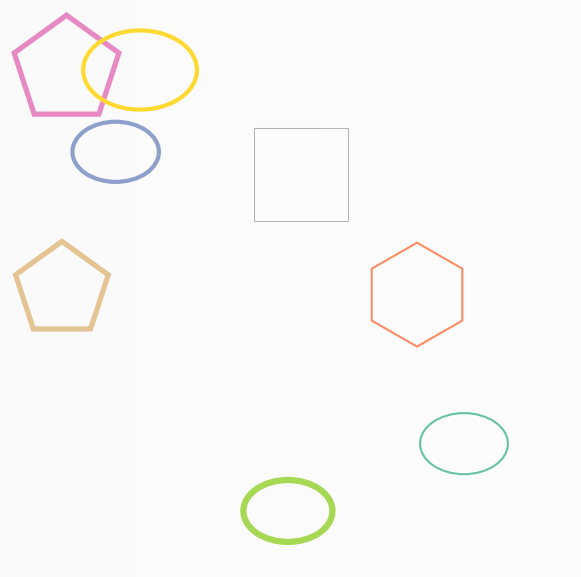[{"shape": "oval", "thickness": 1, "radius": 0.38, "center": [0.798, 0.231]}, {"shape": "hexagon", "thickness": 1, "radius": 0.45, "center": [0.717, 0.489]}, {"shape": "oval", "thickness": 2, "radius": 0.37, "center": [0.199, 0.736]}, {"shape": "pentagon", "thickness": 2.5, "radius": 0.47, "center": [0.114, 0.878]}, {"shape": "oval", "thickness": 3, "radius": 0.38, "center": [0.495, 0.114]}, {"shape": "oval", "thickness": 2, "radius": 0.49, "center": [0.241, 0.878]}, {"shape": "pentagon", "thickness": 2.5, "radius": 0.42, "center": [0.107, 0.497]}, {"shape": "square", "thickness": 0.5, "radius": 0.4, "center": [0.518, 0.697]}]